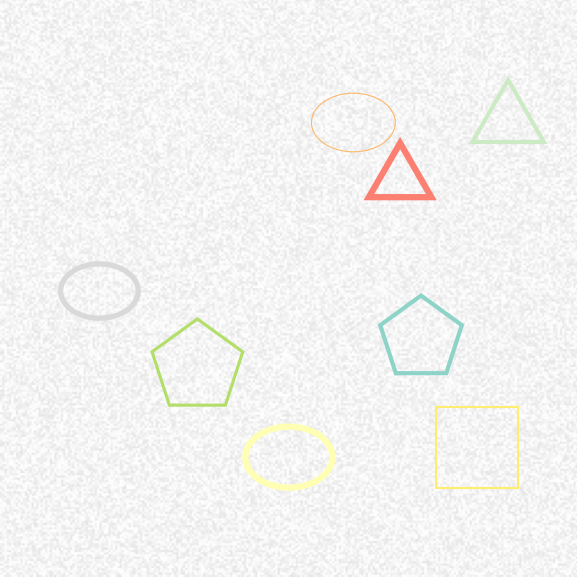[{"shape": "pentagon", "thickness": 2, "radius": 0.37, "center": [0.729, 0.413]}, {"shape": "oval", "thickness": 3, "radius": 0.38, "center": [0.5, 0.208]}, {"shape": "triangle", "thickness": 3, "radius": 0.31, "center": [0.693, 0.689]}, {"shape": "oval", "thickness": 0.5, "radius": 0.36, "center": [0.612, 0.787]}, {"shape": "pentagon", "thickness": 1.5, "radius": 0.41, "center": [0.342, 0.364]}, {"shape": "oval", "thickness": 2.5, "radius": 0.34, "center": [0.172, 0.495]}, {"shape": "triangle", "thickness": 2, "radius": 0.36, "center": [0.88, 0.789]}, {"shape": "square", "thickness": 1, "radius": 0.35, "center": [0.826, 0.224]}]